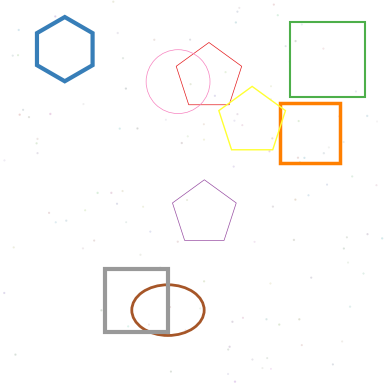[{"shape": "pentagon", "thickness": 0.5, "radius": 0.45, "center": [0.543, 0.8]}, {"shape": "hexagon", "thickness": 3, "radius": 0.42, "center": [0.168, 0.872]}, {"shape": "square", "thickness": 1.5, "radius": 0.48, "center": [0.85, 0.845]}, {"shape": "pentagon", "thickness": 0.5, "radius": 0.44, "center": [0.531, 0.446]}, {"shape": "square", "thickness": 2.5, "radius": 0.39, "center": [0.805, 0.655]}, {"shape": "pentagon", "thickness": 1, "radius": 0.45, "center": [0.655, 0.685]}, {"shape": "oval", "thickness": 2, "radius": 0.47, "center": [0.436, 0.194]}, {"shape": "circle", "thickness": 0.5, "radius": 0.41, "center": [0.463, 0.788]}, {"shape": "square", "thickness": 3, "radius": 0.41, "center": [0.354, 0.218]}]